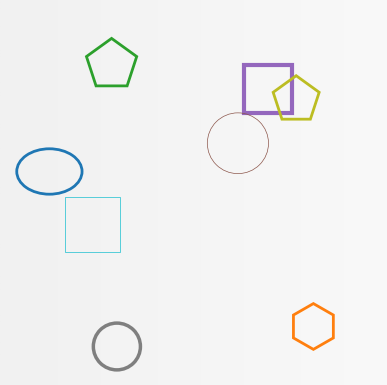[{"shape": "oval", "thickness": 2, "radius": 0.42, "center": [0.127, 0.555]}, {"shape": "hexagon", "thickness": 2, "radius": 0.3, "center": [0.809, 0.152]}, {"shape": "pentagon", "thickness": 2, "radius": 0.34, "center": [0.288, 0.832]}, {"shape": "square", "thickness": 3, "radius": 0.31, "center": [0.692, 0.77]}, {"shape": "circle", "thickness": 0.5, "radius": 0.39, "center": [0.614, 0.628]}, {"shape": "circle", "thickness": 2.5, "radius": 0.3, "center": [0.302, 0.1]}, {"shape": "pentagon", "thickness": 2, "radius": 0.31, "center": [0.764, 0.741]}, {"shape": "square", "thickness": 0.5, "radius": 0.35, "center": [0.239, 0.417]}]